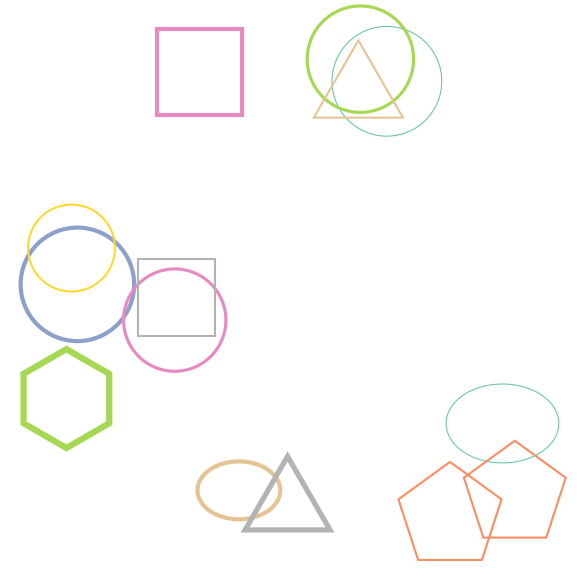[{"shape": "oval", "thickness": 0.5, "radius": 0.49, "center": [0.87, 0.266]}, {"shape": "circle", "thickness": 0.5, "radius": 0.48, "center": [0.67, 0.858]}, {"shape": "pentagon", "thickness": 1, "radius": 0.46, "center": [0.891, 0.143]}, {"shape": "pentagon", "thickness": 1, "radius": 0.47, "center": [0.779, 0.105]}, {"shape": "circle", "thickness": 2, "radius": 0.49, "center": [0.134, 0.507]}, {"shape": "circle", "thickness": 1.5, "radius": 0.44, "center": [0.303, 0.445]}, {"shape": "square", "thickness": 2, "radius": 0.37, "center": [0.346, 0.874]}, {"shape": "hexagon", "thickness": 3, "radius": 0.43, "center": [0.115, 0.309]}, {"shape": "circle", "thickness": 1.5, "radius": 0.46, "center": [0.624, 0.897]}, {"shape": "circle", "thickness": 1, "radius": 0.38, "center": [0.124, 0.57]}, {"shape": "oval", "thickness": 2, "radius": 0.36, "center": [0.414, 0.15]}, {"shape": "triangle", "thickness": 1, "radius": 0.45, "center": [0.621, 0.84]}, {"shape": "triangle", "thickness": 2.5, "radius": 0.42, "center": [0.498, 0.124]}, {"shape": "square", "thickness": 1, "radius": 0.33, "center": [0.305, 0.485]}]